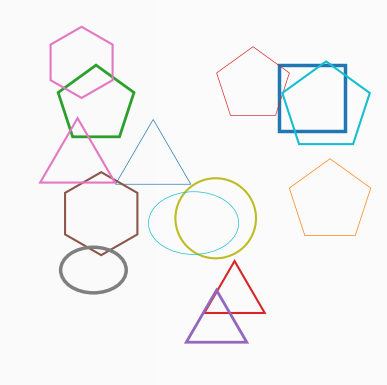[{"shape": "square", "thickness": 2.5, "radius": 0.43, "center": [0.806, 0.745]}, {"shape": "triangle", "thickness": 0.5, "radius": 0.56, "center": [0.395, 0.578]}, {"shape": "pentagon", "thickness": 0.5, "radius": 0.55, "center": [0.852, 0.477]}, {"shape": "pentagon", "thickness": 2, "radius": 0.51, "center": [0.248, 0.728]}, {"shape": "triangle", "thickness": 1.5, "radius": 0.45, "center": [0.605, 0.232]}, {"shape": "pentagon", "thickness": 0.5, "radius": 0.49, "center": [0.653, 0.78]}, {"shape": "triangle", "thickness": 2, "radius": 0.45, "center": [0.559, 0.156]}, {"shape": "hexagon", "thickness": 1.5, "radius": 0.54, "center": [0.261, 0.445]}, {"shape": "hexagon", "thickness": 1.5, "radius": 0.46, "center": [0.211, 0.838]}, {"shape": "triangle", "thickness": 1.5, "radius": 0.56, "center": [0.2, 0.582]}, {"shape": "oval", "thickness": 2.5, "radius": 0.42, "center": [0.241, 0.299]}, {"shape": "circle", "thickness": 1.5, "radius": 0.52, "center": [0.557, 0.433]}, {"shape": "oval", "thickness": 0.5, "radius": 0.58, "center": [0.5, 0.421]}, {"shape": "pentagon", "thickness": 1.5, "radius": 0.59, "center": [0.841, 0.722]}]